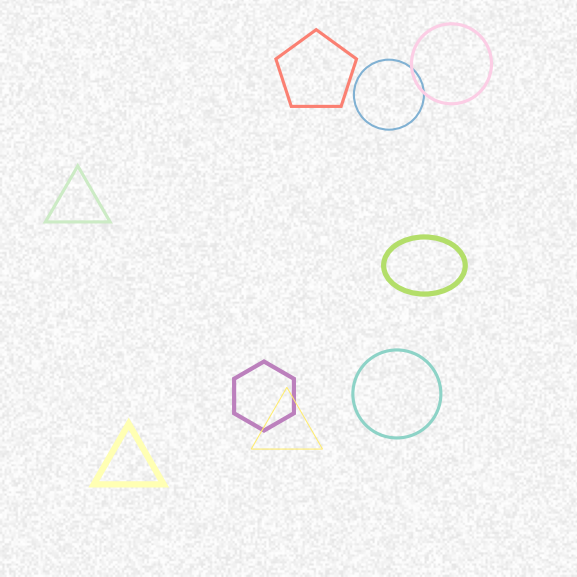[{"shape": "circle", "thickness": 1.5, "radius": 0.38, "center": [0.687, 0.317]}, {"shape": "triangle", "thickness": 3, "radius": 0.35, "center": [0.223, 0.195]}, {"shape": "pentagon", "thickness": 1.5, "radius": 0.37, "center": [0.548, 0.874]}, {"shape": "circle", "thickness": 1, "radius": 0.3, "center": [0.673, 0.835]}, {"shape": "oval", "thickness": 2.5, "radius": 0.35, "center": [0.735, 0.539]}, {"shape": "circle", "thickness": 1.5, "radius": 0.35, "center": [0.782, 0.889]}, {"shape": "hexagon", "thickness": 2, "radius": 0.3, "center": [0.457, 0.313]}, {"shape": "triangle", "thickness": 1.5, "radius": 0.32, "center": [0.135, 0.647]}, {"shape": "triangle", "thickness": 0.5, "radius": 0.36, "center": [0.497, 0.257]}]